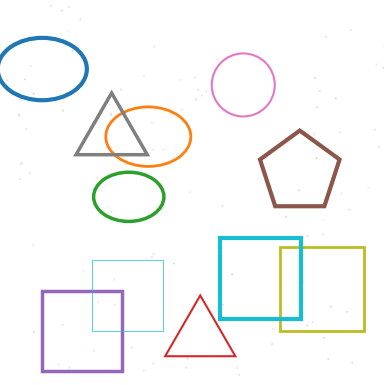[{"shape": "oval", "thickness": 3, "radius": 0.58, "center": [0.11, 0.821]}, {"shape": "oval", "thickness": 2, "radius": 0.55, "center": [0.385, 0.645]}, {"shape": "oval", "thickness": 2.5, "radius": 0.46, "center": [0.334, 0.489]}, {"shape": "triangle", "thickness": 1.5, "radius": 0.53, "center": [0.52, 0.127]}, {"shape": "square", "thickness": 2.5, "radius": 0.52, "center": [0.213, 0.14]}, {"shape": "pentagon", "thickness": 3, "radius": 0.54, "center": [0.779, 0.552]}, {"shape": "circle", "thickness": 1.5, "radius": 0.41, "center": [0.632, 0.779]}, {"shape": "triangle", "thickness": 2.5, "radius": 0.53, "center": [0.29, 0.652]}, {"shape": "square", "thickness": 2, "radius": 0.54, "center": [0.837, 0.249]}, {"shape": "square", "thickness": 0.5, "radius": 0.46, "center": [0.33, 0.232]}, {"shape": "square", "thickness": 3, "radius": 0.53, "center": [0.678, 0.277]}]